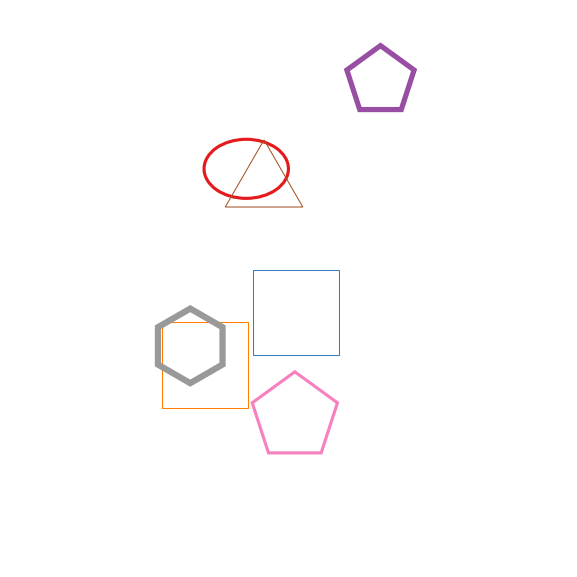[{"shape": "oval", "thickness": 1.5, "radius": 0.37, "center": [0.426, 0.707]}, {"shape": "square", "thickness": 0.5, "radius": 0.37, "center": [0.513, 0.458]}, {"shape": "pentagon", "thickness": 2.5, "radius": 0.31, "center": [0.659, 0.859]}, {"shape": "square", "thickness": 0.5, "radius": 0.37, "center": [0.355, 0.367]}, {"shape": "triangle", "thickness": 0.5, "radius": 0.39, "center": [0.457, 0.679]}, {"shape": "pentagon", "thickness": 1.5, "radius": 0.39, "center": [0.511, 0.278]}, {"shape": "hexagon", "thickness": 3, "radius": 0.32, "center": [0.329, 0.4]}]